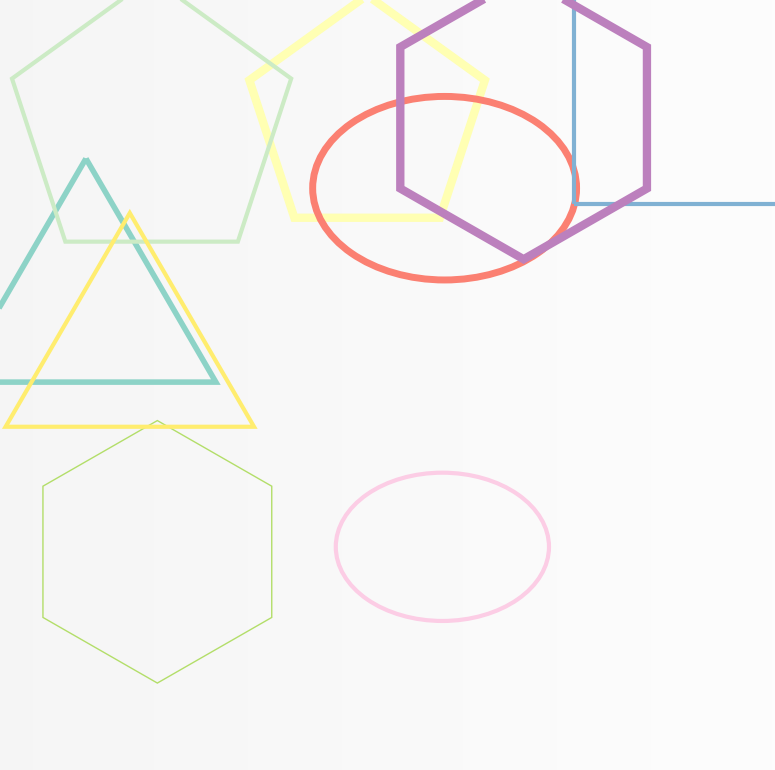[{"shape": "triangle", "thickness": 2, "radius": 0.97, "center": [0.111, 0.601]}, {"shape": "pentagon", "thickness": 3, "radius": 0.8, "center": [0.474, 0.846]}, {"shape": "oval", "thickness": 2.5, "radius": 0.85, "center": [0.574, 0.756]}, {"shape": "square", "thickness": 1.5, "radius": 0.67, "center": [0.875, 0.87]}, {"shape": "hexagon", "thickness": 0.5, "radius": 0.85, "center": [0.203, 0.283]}, {"shape": "oval", "thickness": 1.5, "radius": 0.69, "center": [0.571, 0.29]}, {"shape": "hexagon", "thickness": 3, "radius": 0.92, "center": [0.676, 0.847]}, {"shape": "pentagon", "thickness": 1.5, "radius": 0.95, "center": [0.196, 0.839]}, {"shape": "triangle", "thickness": 1.5, "radius": 0.93, "center": [0.167, 0.538]}]